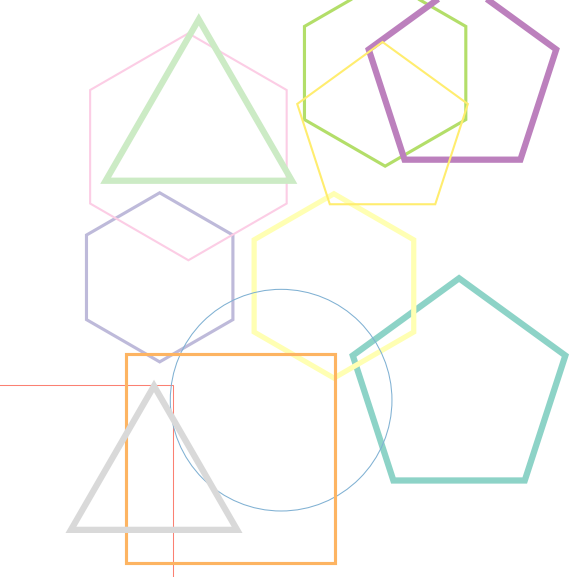[{"shape": "pentagon", "thickness": 3, "radius": 0.97, "center": [0.795, 0.324]}, {"shape": "hexagon", "thickness": 2.5, "radius": 0.8, "center": [0.578, 0.504]}, {"shape": "hexagon", "thickness": 1.5, "radius": 0.73, "center": [0.277, 0.519]}, {"shape": "square", "thickness": 0.5, "radius": 0.98, "center": [0.104, 0.137]}, {"shape": "circle", "thickness": 0.5, "radius": 0.96, "center": [0.487, 0.306]}, {"shape": "square", "thickness": 1.5, "radius": 0.91, "center": [0.399, 0.206]}, {"shape": "hexagon", "thickness": 1.5, "radius": 0.81, "center": [0.667, 0.873]}, {"shape": "hexagon", "thickness": 1, "radius": 0.98, "center": [0.326, 0.745]}, {"shape": "triangle", "thickness": 3, "radius": 0.83, "center": [0.267, 0.165]}, {"shape": "pentagon", "thickness": 3, "radius": 0.85, "center": [0.801, 0.861]}, {"shape": "triangle", "thickness": 3, "radius": 0.93, "center": [0.344, 0.779]}, {"shape": "pentagon", "thickness": 1, "radius": 0.78, "center": [0.662, 0.771]}]